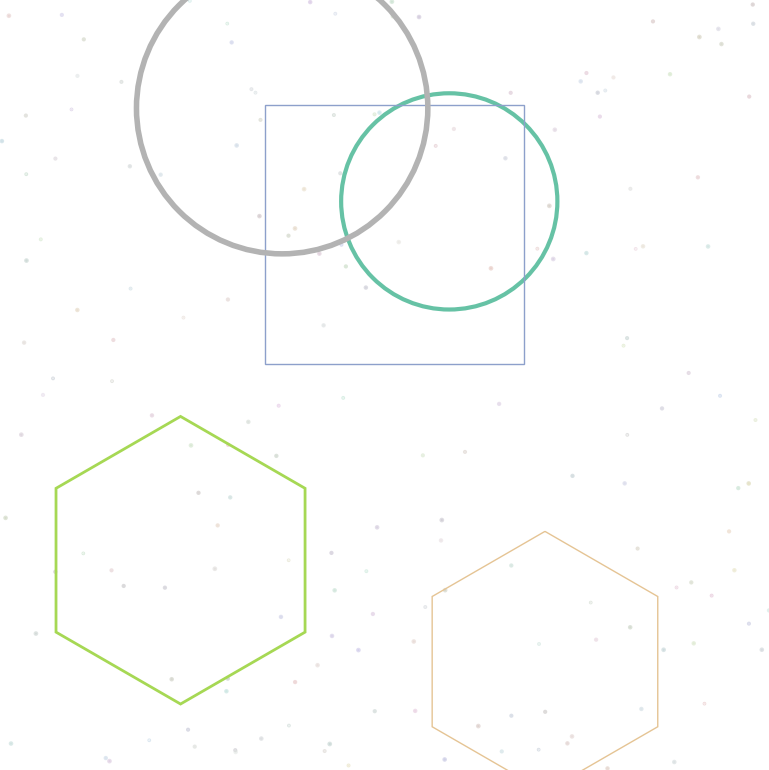[{"shape": "circle", "thickness": 1.5, "radius": 0.7, "center": [0.583, 0.738]}, {"shape": "square", "thickness": 0.5, "radius": 0.84, "center": [0.512, 0.696]}, {"shape": "hexagon", "thickness": 1, "radius": 0.93, "center": [0.234, 0.272]}, {"shape": "hexagon", "thickness": 0.5, "radius": 0.85, "center": [0.708, 0.141]}, {"shape": "circle", "thickness": 2, "radius": 0.95, "center": [0.366, 0.86]}]